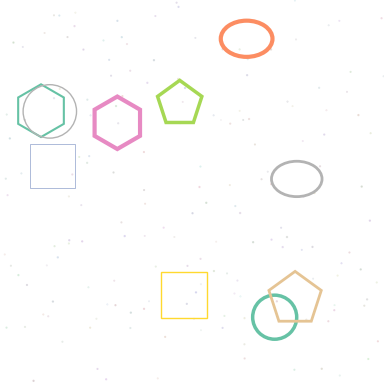[{"shape": "circle", "thickness": 2.5, "radius": 0.29, "center": [0.713, 0.176]}, {"shape": "hexagon", "thickness": 1.5, "radius": 0.34, "center": [0.107, 0.713]}, {"shape": "oval", "thickness": 3, "radius": 0.34, "center": [0.641, 0.899]}, {"shape": "square", "thickness": 0.5, "radius": 0.29, "center": [0.136, 0.568]}, {"shape": "hexagon", "thickness": 3, "radius": 0.34, "center": [0.305, 0.681]}, {"shape": "pentagon", "thickness": 2.5, "radius": 0.3, "center": [0.467, 0.731]}, {"shape": "square", "thickness": 1, "radius": 0.3, "center": [0.477, 0.233]}, {"shape": "pentagon", "thickness": 2, "radius": 0.36, "center": [0.766, 0.224]}, {"shape": "oval", "thickness": 2, "radius": 0.33, "center": [0.771, 0.535]}, {"shape": "circle", "thickness": 1, "radius": 0.35, "center": [0.129, 0.711]}]